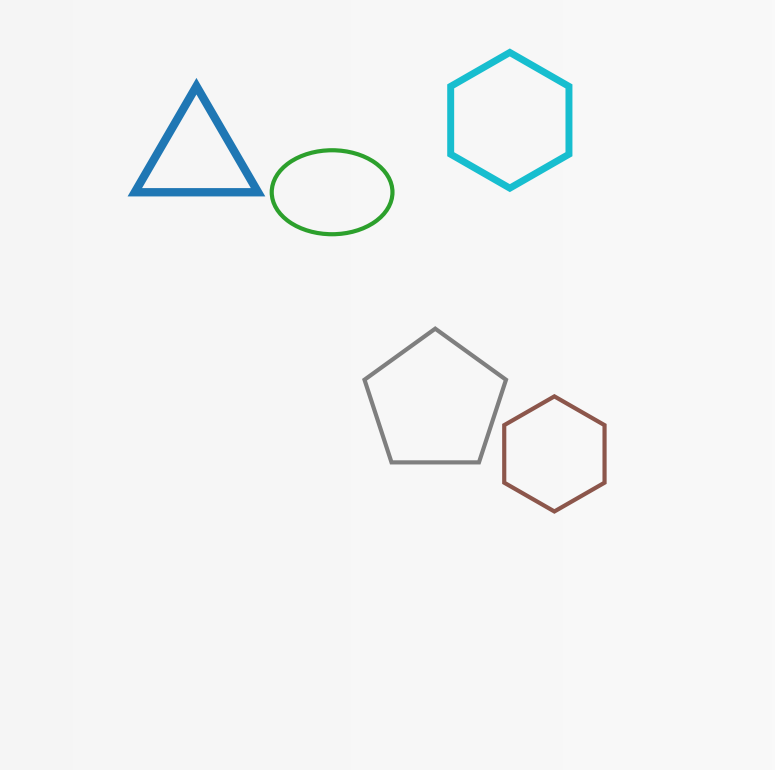[{"shape": "triangle", "thickness": 3, "radius": 0.46, "center": [0.253, 0.796]}, {"shape": "oval", "thickness": 1.5, "radius": 0.39, "center": [0.429, 0.75]}, {"shape": "hexagon", "thickness": 1.5, "radius": 0.37, "center": [0.715, 0.41]}, {"shape": "pentagon", "thickness": 1.5, "radius": 0.48, "center": [0.562, 0.477]}, {"shape": "hexagon", "thickness": 2.5, "radius": 0.44, "center": [0.658, 0.844]}]